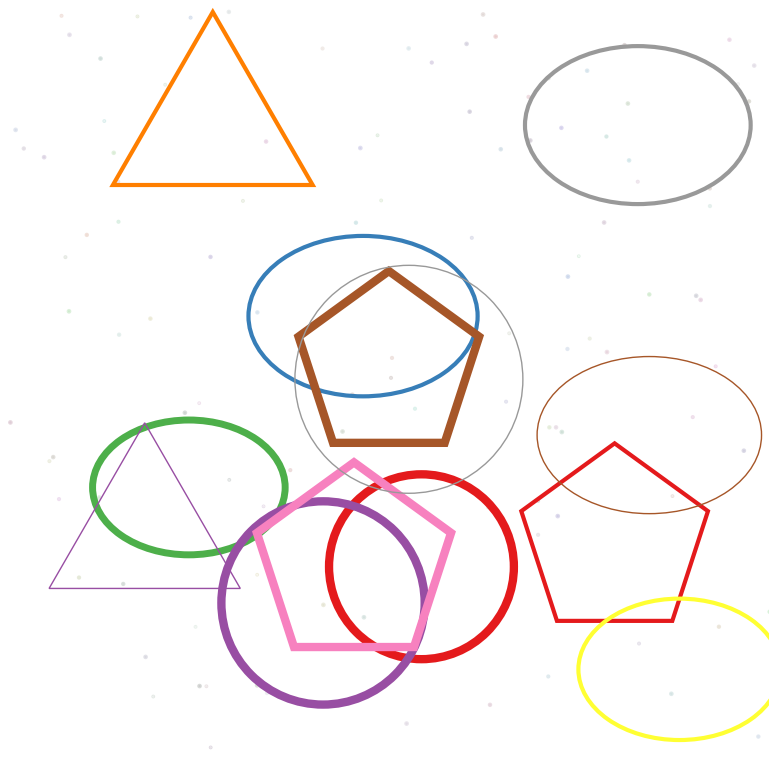[{"shape": "circle", "thickness": 3, "radius": 0.6, "center": [0.547, 0.264]}, {"shape": "pentagon", "thickness": 1.5, "radius": 0.64, "center": [0.798, 0.297]}, {"shape": "oval", "thickness": 1.5, "radius": 0.74, "center": [0.471, 0.589]}, {"shape": "oval", "thickness": 2.5, "radius": 0.63, "center": [0.245, 0.367]}, {"shape": "circle", "thickness": 3, "radius": 0.66, "center": [0.42, 0.217]}, {"shape": "triangle", "thickness": 0.5, "radius": 0.72, "center": [0.188, 0.307]}, {"shape": "triangle", "thickness": 1.5, "radius": 0.75, "center": [0.276, 0.835]}, {"shape": "oval", "thickness": 1.5, "radius": 0.66, "center": [0.882, 0.131]}, {"shape": "pentagon", "thickness": 3, "radius": 0.62, "center": [0.505, 0.525]}, {"shape": "oval", "thickness": 0.5, "radius": 0.73, "center": [0.843, 0.435]}, {"shape": "pentagon", "thickness": 3, "radius": 0.66, "center": [0.46, 0.267]}, {"shape": "circle", "thickness": 0.5, "radius": 0.74, "center": [0.531, 0.507]}, {"shape": "oval", "thickness": 1.5, "radius": 0.73, "center": [0.828, 0.838]}]